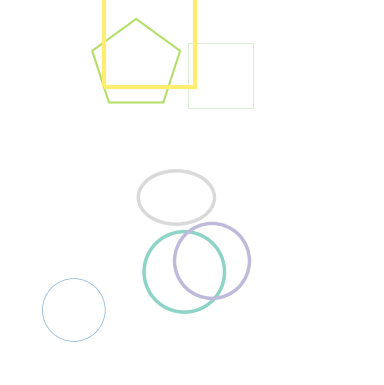[{"shape": "circle", "thickness": 2.5, "radius": 0.52, "center": [0.479, 0.294]}, {"shape": "circle", "thickness": 2.5, "radius": 0.49, "center": [0.551, 0.322]}, {"shape": "circle", "thickness": 0.5, "radius": 0.41, "center": [0.192, 0.195]}, {"shape": "pentagon", "thickness": 1.5, "radius": 0.6, "center": [0.354, 0.831]}, {"shape": "oval", "thickness": 2.5, "radius": 0.49, "center": [0.458, 0.487]}, {"shape": "square", "thickness": 0.5, "radius": 0.42, "center": [0.572, 0.805]}, {"shape": "square", "thickness": 3, "radius": 0.59, "center": [0.389, 0.893]}]